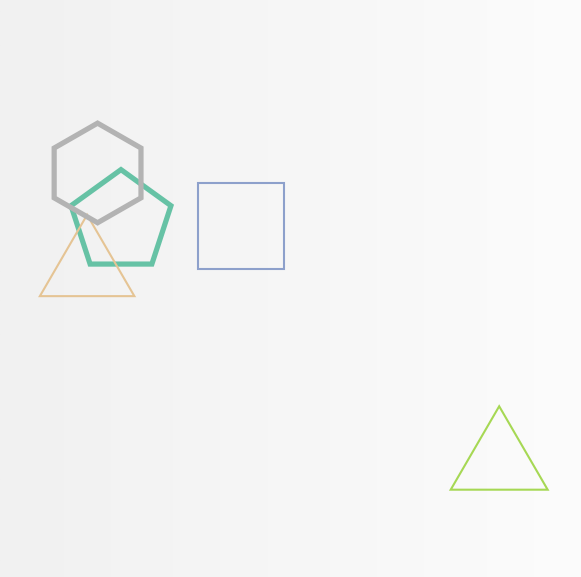[{"shape": "pentagon", "thickness": 2.5, "radius": 0.45, "center": [0.208, 0.615]}, {"shape": "square", "thickness": 1, "radius": 0.37, "center": [0.414, 0.608]}, {"shape": "triangle", "thickness": 1, "radius": 0.48, "center": [0.859, 0.199]}, {"shape": "triangle", "thickness": 1, "radius": 0.47, "center": [0.15, 0.533]}, {"shape": "hexagon", "thickness": 2.5, "radius": 0.43, "center": [0.168, 0.7]}]